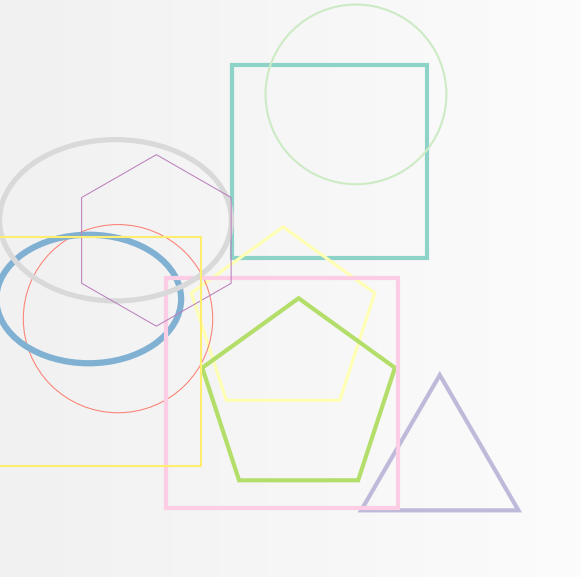[{"shape": "square", "thickness": 2, "radius": 0.83, "center": [0.567, 0.719]}, {"shape": "pentagon", "thickness": 1.5, "radius": 0.83, "center": [0.487, 0.44]}, {"shape": "triangle", "thickness": 2, "radius": 0.78, "center": [0.757, 0.194]}, {"shape": "circle", "thickness": 0.5, "radius": 0.81, "center": [0.203, 0.447]}, {"shape": "oval", "thickness": 3, "radius": 0.79, "center": [0.153, 0.481]}, {"shape": "pentagon", "thickness": 2, "radius": 0.87, "center": [0.514, 0.308]}, {"shape": "square", "thickness": 2, "radius": 1.0, "center": [0.485, 0.318]}, {"shape": "oval", "thickness": 2.5, "radius": 1.0, "center": [0.199, 0.618]}, {"shape": "hexagon", "thickness": 0.5, "radius": 0.74, "center": [0.269, 0.583]}, {"shape": "circle", "thickness": 1, "radius": 0.78, "center": [0.612, 0.836]}, {"shape": "square", "thickness": 1, "radius": 0.99, "center": [0.147, 0.39]}]